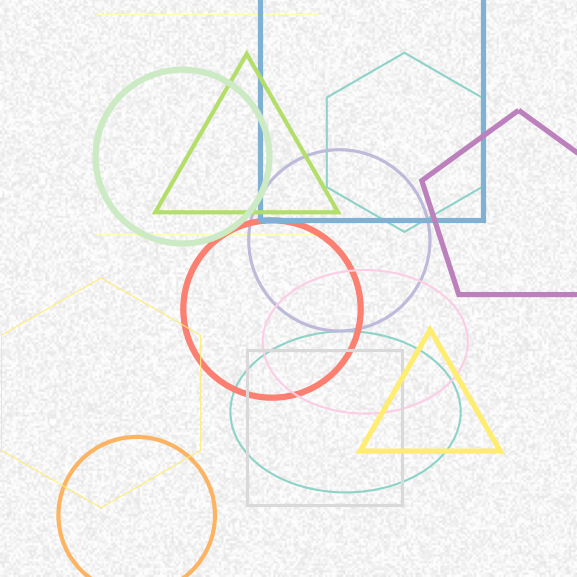[{"shape": "hexagon", "thickness": 1, "radius": 0.78, "center": [0.7, 0.753]}, {"shape": "oval", "thickness": 1, "radius": 1.0, "center": [0.598, 0.286]}, {"shape": "square", "thickness": 0.5, "radius": 0.95, "center": [0.359, 0.785]}, {"shape": "circle", "thickness": 1.5, "radius": 0.78, "center": [0.588, 0.583]}, {"shape": "circle", "thickness": 3, "radius": 0.77, "center": [0.471, 0.464]}, {"shape": "square", "thickness": 2.5, "radius": 0.97, "center": [0.644, 0.812]}, {"shape": "circle", "thickness": 2, "radius": 0.68, "center": [0.237, 0.107]}, {"shape": "triangle", "thickness": 2, "radius": 0.91, "center": [0.427, 0.723]}, {"shape": "oval", "thickness": 1, "radius": 0.89, "center": [0.632, 0.407]}, {"shape": "square", "thickness": 1.5, "radius": 0.67, "center": [0.562, 0.259]}, {"shape": "pentagon", "thickness": 2.5, "radius": 0.88, "center": [0.898, 0.632]}, {"shape": "circle", "thickness": 3, "radius": 0.75, "center": [0.316, 0.728]}, {"shape": "hexagon", "thickness": 0.5, "radius": 1.0, "center": [0.175, 0.319]}, {"shape": "triangle", "thickness": 2.5, "radius": 0.7, "center": [0.745, 0.288]}]